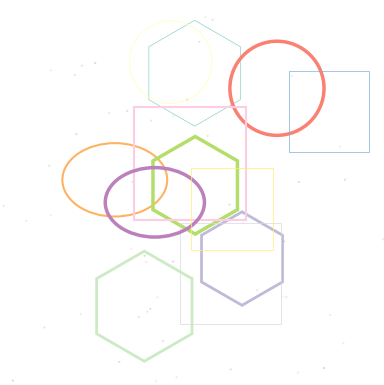[{"shape": "hexagon", "thickness": 0.5, "radius": 0.69, "center": [0.506, 0.81]}, {"shape": "circle", "thickness": 0.5, "radius": 0.54, "center": [0.443, 0.839]}, {"shape": "hexagon", "thickness": 2, "radius": 0.61, "center": [0.629, 0.328]}, {"shape": "circle", "thickness": 2.5, "radius": 0.61, "center": [0.719, 0.771]}, {"shape": "square", "thickness": 0.5, "radius": 0.52, "center": [0.855, 0.71]}, {"shape": "oval", "thickness": 1.5, "radius": 0.68, "center": [0.298, 0.533]}, {"shape": "hexagon", "thickness": 2.5, "radius": 0.63, "center": [0.507, 0.519]}, {"shape": "square", "thickness": 1.5, "radius": 0.73, "center": [0.493, 0.576]}, {"shape": "square", "thickness": 0.5, "radius": 0.66, "center": [0.599, 0.289]}, {"shape": "oval", "thickness": 2.5, "radius": 0.64, "center": [0.402, 0.474]}, {"shape": "hexagon", "thickness": 2, "radius": 0.72, "center": [0.375, 0.205]}, {"shape": "square", "thickness": 0.5, "radius": 0.53, "center": [0.603, 0.457]}]